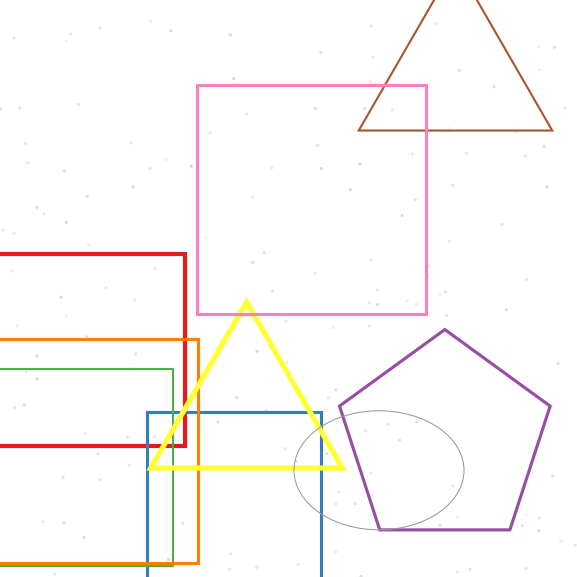[{"shape": "square", "thickness": 2, "radius": 0.83, "center": [0.153, 0.393]}, {"shape": "square", "thickness": 1.5, "radius": 0.75, "center": [0.406, 0.135]}, {"shape": "square", "thickness": 1, "radius": 0.85, "center": [0.129, 0.19]}, {"shape": "pentagon", "thickness": 1.5, "radius": 0.96, "center": [0.77, 0.237]}, {"shape": "square", "thickness": 1.5, "radius": 0.97, "center": [0.15, 0.218]}, {"shape": "triangle", "thickness": 2.5, "radius": 0.96, "center": [0.427, 0.284]}, {"shape": "triangle", "thickness": 1, "radius": 0.97, "center": [0.789, 0.87]}, {"shape": "square", "thickness": 1.5, "radius": 0.99, "center": [0.539, 0.653]}, {"shape": "oval", "thickness": 0.5, "radius": 0.74, "center": [0.656, 0.185]}]